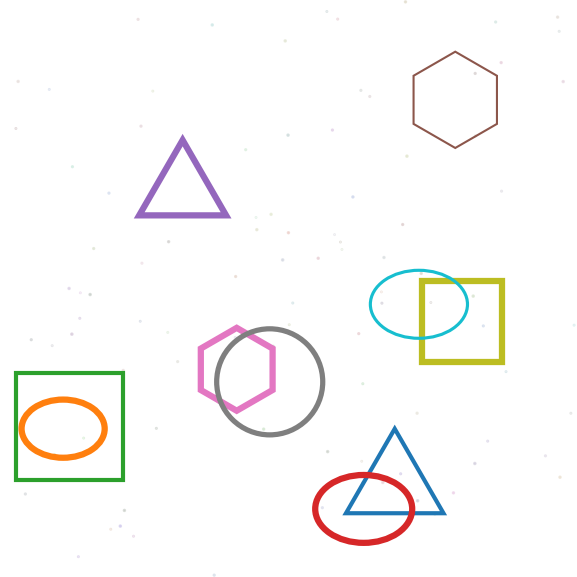[{"shape": "triangle", "thickness": 2, "radius": 0.49, "center": [0.684, 0.159]}, {"shape": "oval", "thickness": 3, "radius": 0.36, "center": [0.109, 0.257]}, {"shape": "square", "thickness": 2, "radius": 0.46, "center": [0.12, 0.26]}, {"shape": "oval", "thickness": 3, "radius": 0.42, "center": [0.63, 0.118]}, {"shape": "triangle", "thickness": 3, "radius": 0.43, "center": [0.316, 0.67]}, {"shape": "hexagon", "thickness": 1, "radius": 0.42, "center": [0.788, 0.826]}, {"shape": "hexagon", "thickness": 3, "radius": 0.36, "center": [0.41, 0.36]}, {"shape": "circle", "thickness": 2.5, "radius": 0.46, "center": [0.467, 0.338]}, {"shape": "square", "thickness": 3, "radius": 0.35, "center": [0.8, 0.443]}, {"shape": "oval", "thickness": 1.5, "radius": 0.42, "center": [0.725, 0.472]}]